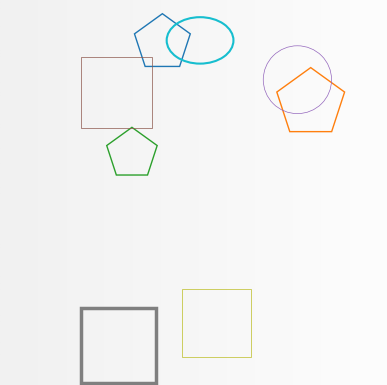[{"shape": "pentagon", "thickness": 1, "radius": 0.38, "center": [0.419, 0.889]}, {"shape": "pentagon", "thickness": 1, "radius": 0.46, "center": [0.802, 0.732]}, {"shape": "pentagon", "thickness": 1, "radius": 0.34, "center": [0.34, 0.601]}, {"shape": "circle", "thickness": 0.5, "radius": 0.44, "center": [0.767, 0.793]}, {"shape": "square", "thickness": 0.5, "radius": 0.46, "center": [0.301, 0.76]}, {"shape": "square", "thickness": 2.5, "radius": 0.49, "center": [0.306, 0.103]}, {"shape": "square", "thickness": 0.5, "radius": 0.45, "center": [0.559, 0.161]}, {"shape": "oval", "thickness": 1.5, "radius": 0.43, "center": [0.516, 0.895]}]